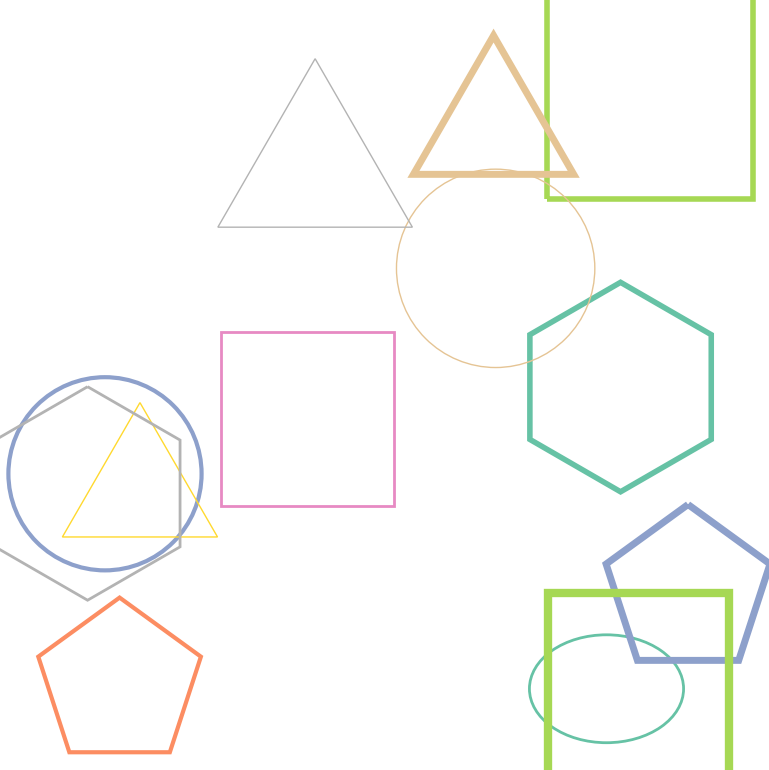[{"shape": "hexagon", "thickness": 2, "radius": 0.68, "center": [0.806, 0.497]}, {"shape": "oval", "thickness": 1, "radius": 0.5, "center": [0.788, 0.106]}, {"shape": "pentagon", "thickness": 1.5, "radius": 0.56, "center": [0.155, 0.113]}, {"shape": "circle", "thickness": 1.5, "radius": 0.63, "center": [0.136, 0.385]}, {"shape": "pentagon", "thickness": 2.5, "radius": 0.56, "center": [0.894, 0.233]}, {"shape": "square", "thickness": 1, "radius": 0.56, "center": [0.4, 0.456]}, {"shape": "square", "thickness": 3, "radius": 0.59, "center": [0.829, 0.112]}, {"shape": "square", "thickness": 2, "radius": 0.67, "center": [0.845, 0.875]}, {"shape": "triangle", "thickness": 0.5, "radius": 0.58, "center": [0.182, 0.361]}, {"shape": "circle", "thickness": 0.5, "radius": 0.64, "center": [0.644, 0.651]}, {"shape": "triangle", "thickness": 2.5, "radius": 0.6, "center": [0.641, 0.834]}, {"shape": "triangle", "thickness": 0.5, "radius": 0.73, "center": [0.409, 0.778]}, {"shape": "hexagon", "thickness": 1, "radius": 0.69, "center": [0.114, 0.359]}]